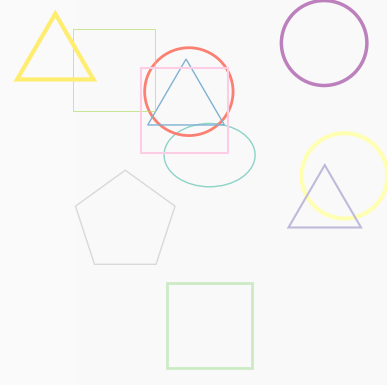[{"shape": "oval", "thickness": 1, "radius": 0.59, "center": [0.541, 0.597]}, {"shape": "circle", "thickness": 3, "radius": 0.55, "center": [0.889, 0.543]}, {"shape": "triangle", "thickness": 1.5, "radius": 0.54, "center": [0.838, 0.463]}, {"shape": "circle", "thickness": 2, "radius": 0.57, "center": [0.487, 0.762]}, {"shape": "triangle", "thickness": 1, "radius": 0.57, "center": [0.48, 0.732]}, {"shape": "square", "thickness": 0.5, "radius": 0.53, "center": [0.294, 0.818]}, {"shape": "square", "thickness": 1.5, "radius": 0.56, "center": [0.476, 0.713]}, {"shape": "pentagon", "thickness": 1, "radius": 0.68, "center": [0.323, 0.423]}, {"shape": "circle", "thickness": 2.5, "radius": 0.55, "center": [0.836, 0.888]}, {"shape": "square", "thickness": 2, "radius": 0.55, "center": [0.541, 0.154]}, {"shape": "triangle", "thickness": 3, "radius": 0.57, "center": [0.143, 0.851]}]